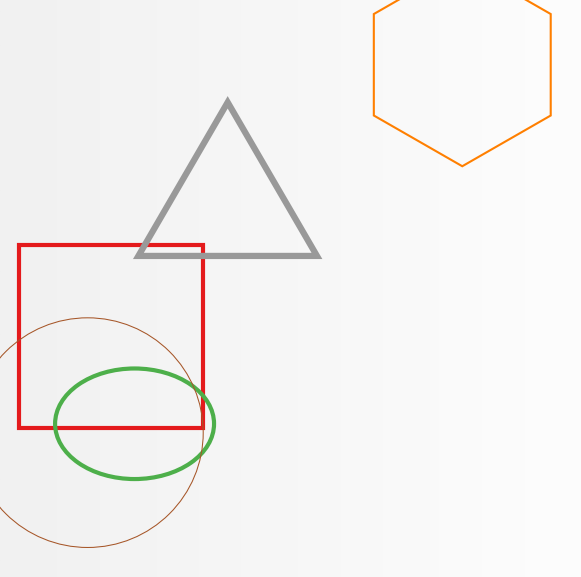[{"shape": "square", "thickness": 2, "radius": 0.79, "center": [0.191, 0.417]}, {"shape": "oval", "thickness": 2, "radius": 0.68, "center": [0.232, 0.265]}, {"shape": "hexagon", "thickness": 1, "radius": 0.88, "center": [0.795, 0.887]}, {"shape": "circle", "thickness": 0.5, "radius": 0.99, "center": [0.151, 0.25]}, {"shape": "triangle", "thickness": 3, "radius": 0.89, "center": [0.392, 0.645]}]